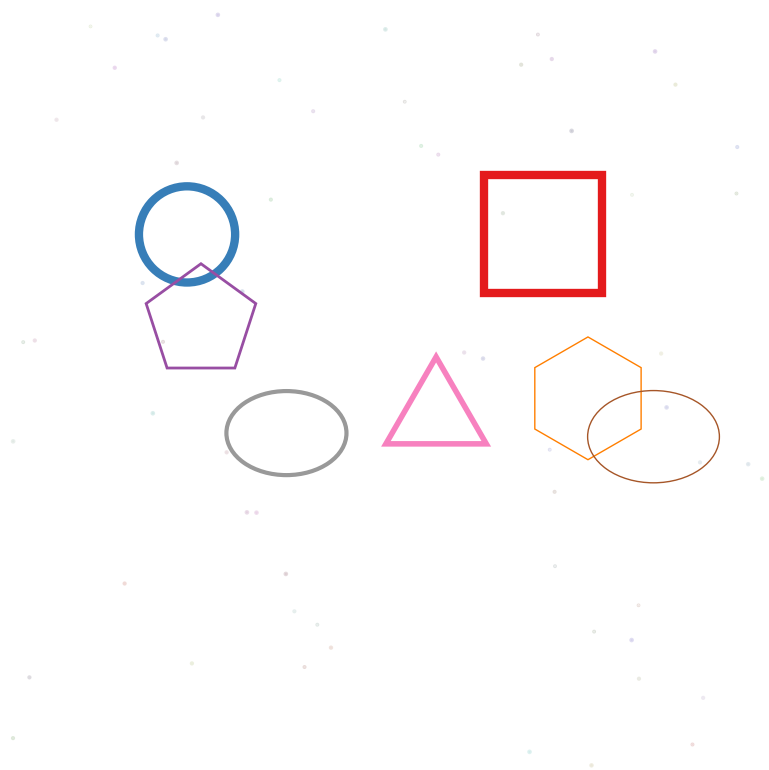[{"shape": "square", "thickness": 3, "radius": 0.38, "center": [0.705, 0.696]}, {"shape": "circle", "thickness": 3, "radius": 0.31, "center": [0.243, 0.696]}, {"shape": "pentagon", "thickness": 1, "radius": 0.37, "center": [0.261, 0.583]}, {"shape": "hexagon", "thickness": 0.5, "radius": 0.4, "center": [0.764, 0.483]}, {"shape": "oval", "thickness": 0.5, "radius": 0.43, "center": [0.849, 0.433]}, {"shape": "triangle", "thickness": 2, "radius": 0.38, "center": [0.566, 0.461]}, {"shape": "oval", "thickness": 1.5, "radius": 0.39, "center": [0.372, 0.438]}]